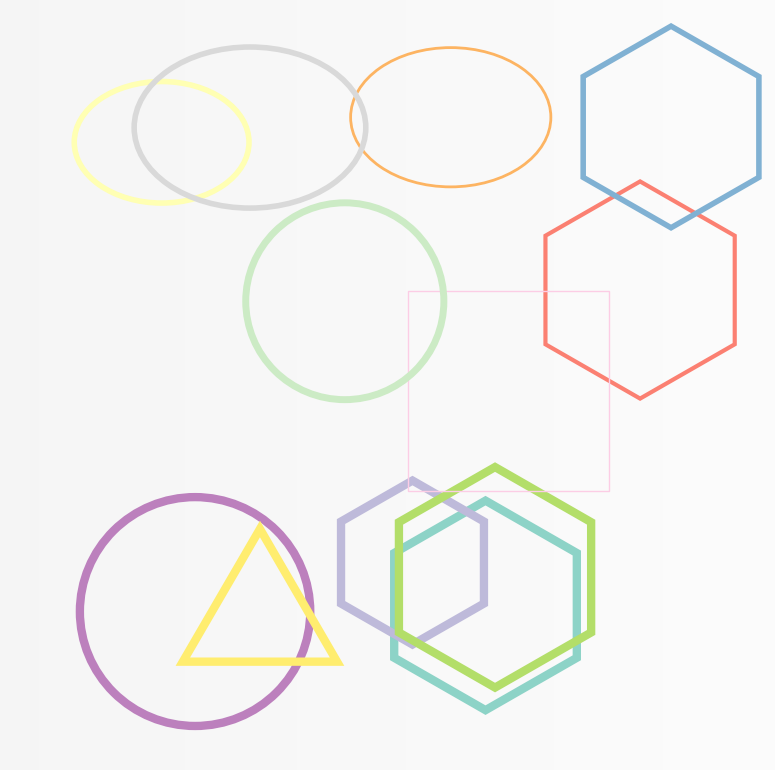[{"shape": "hexagon", "thickness": 3, "radius": 0.68, "center": [0.626, 0.214]}, {"shape": "oval", "thickness": 2, "radius": 0.56, "center": [0.209, 0.815]}, {"shape": "hexagon", "thickness": 3, "radius": 0.53, "center": [0.532, 0.269]}, {"shape": "hexagon", "thickness": 1.5, "radius": 0.7, "center": [0.826, 0.623]}, {"shape": "hexagon", "thickness": 2, "radius": 0.65, "center": [0.866, 0.835]}, {"shape": "oval", "thickness": 1, "radius": 0.65, "center": [0.582, 0.848]}, {"shape": "hexagon", "thickness": 3, "radius": 0.72, "center": [0.639, 0.25]}, {"shape": "square", "thickness": 0.5, "radius": 0.65, "center": [0.656, 0.492]}, {"shape": "oval", "thickness": 2, "radius": 0.75, "center": [0.323, 0.834]}, {"shape": "circle", "thickness": 3, "radius": 0.74, "center": [0.252, 0.206]}, {"shape": "circle", "thickness": 2.5, "radius": 0.64, "center": [0.445, 0.609]}, {"shape": "triangle", "thickness": 3, "radius": 0.57, "center": [0.335, 0.198]}]